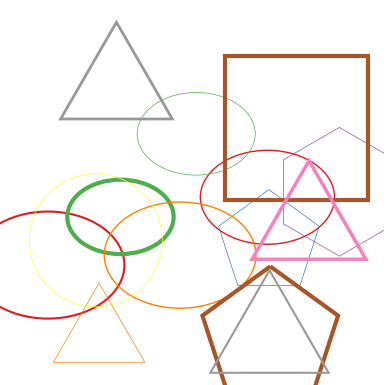[{"shape": "oval", "thickness": 1.5, "radius": 0.99, "center": [0.124, 0.312]}, {"shape": "oval", "thickness": 1, "radius": 0.87, "center": [0.695, 0.488]}, {"shape": "pentagon", "thickness": 0.5, "radius": 0.69, "center": [0.698, 0.37]}, {"shape": "oval", "thickness": 0.5, "radius": 0.77, "center": [0.51, 0.652]}, {"shape": "oval", "thickness": 3, "radius": 0.69, "center": [0.313, 0.437]}, {"shape": "hexagon", "thickness": 0.5, "radius": 0.84, "center": [0.881, 0.502]}, {"shape": "triangle", "thickness": 0.5, "radius": 0.69, "center": [0.257, 0.128]}, {"shape": "oval", "thickness": 1, "radius": 0.99, "center": [0.468, 0.337]}, {"shape": "circle", "thickness": 0.5, "radius": 0.86, "center": [0.249, 0.376]}, {"shape": "square", "thickness": 3, "radius": 0.93, "center": [0.77, 0.667]}, {"shape": "pentagon", "thickness": 3, "radius": 0.93, "center": [0.702, 0.123]}, {"shape": "triangle", "thickness": 2.5, "radius": 0.85, "center": [0.803, 0.412]}, {"shape": "triangle", "thickness": 1.5, "radius": 0.89, "center": [0.7, 0.12]}, {"shape": "triangle", "thickness": 2, "radius": 0.84, "center": [0.302, 0.775]}]